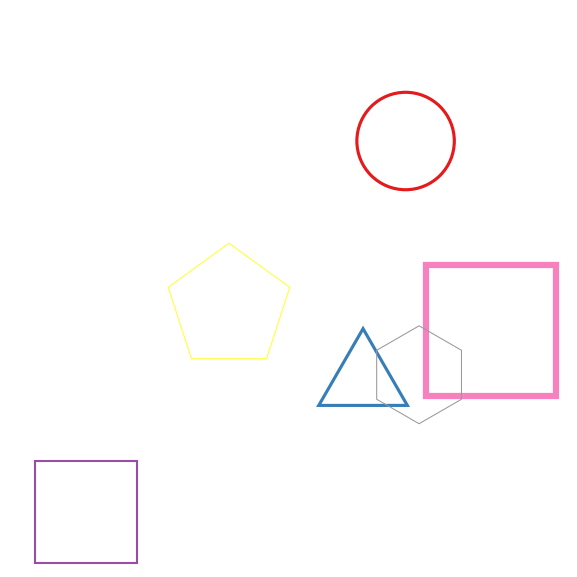[{"shape": "circle", "thickness": 1.5, "radius": 0.42, "center": [0.702, 0.755]}, {"shape": "triangle", "thickness": 1.5, "radius": 0.44, "center": [0.629, 0.341]}, {"shape": "square", "thickness": 1, "radius": 0.44, "center": [0.149, 0.113]}, {"shape": "pentagon", "thickness": 0.5, "radius": 0.55, "center": [0.397, 0.467]}, {"shape": "square", "thickness": 3, "radius": 0.56, "center": [0.85, 0.427]}, {"shape": "hexagon", "thickness": 0.5, "radius": 0.42, "center": [0.726, 0.35]}]